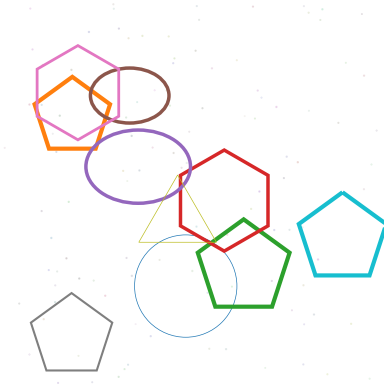[{"shape": "circle", "thickness": 0.5, "radius": 0.66, "center": [0.482, 0.257]}, {"shape": "pentagon", "thickness": 3, "radius": 0.52, "center": [0.188, 0.697]}, {"shape": "pentagon", "thickness": 3, "radius": 0.63, "center": [0.633, 0.305]}, {"shape": "hexagon", "thickness": 2.5, "radius": 0.66, "center": [0.582, 0.479]}, {"shape": "oval", "thickness": 2.5, "radius": 0.68, "center": [0.359, 0.567]}, {"shape": "oval", "thickness": 2.5, "radius": 0.51, "center": [0.337, 0.752]}, {"shape": "hexagon", "thickness": 2, "radius": 0.61, "center": [0.202, 0.759]}, {"shape": "pentagon", "thickness": 1.5, "radius": 0.56, "center": [0.186, 0.128]}, {"shape": "triangle", "thickness": 0.5, "radius": 0.58, "center": [0.461, 0.429]}, {"shape": "pentagon", "thickness": 3, "radius": 0.6, "center": [0.89, 0.381]}]